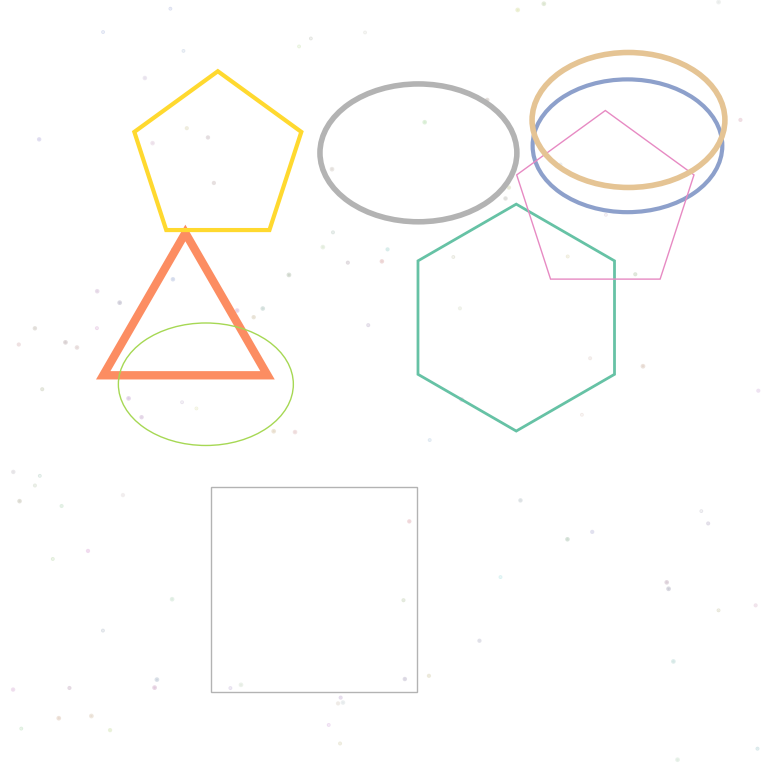[{"shape": "hexagon", "thickness": 1, "radius": 0.74, "center": [0.67, 0.588]}, {"shape": "triangle", "thickness": 3, "radius": 0.62, "center": [0.241, 0.574]}, {"shape": "oval", "thickness": 1.5, "radius": 0.62, "center": [0.815, 0.811]}, {"shape": "pentagon", "thickness": 0.5, "radius": 0.61, "center": [0.786, 0.735]}, {"shape": "oval", "thickness": 0.5, "radius": 0.57, "center": [0.267, 0.501]}, {"shape": "pentagon", "thickness": 1.5, "radius": 0.57, "center": [0.283, 0.793]}, {"shape": "oval", "thickness": 2, "radius": 0.63, "center": [0.816, 0.844]}, {"shape": "oval", "thickness": 2, "radius": 0.64, "center": [0.543, 0.801]}, {"shape": "square", "thickness": 0.5, "radius": 0.67, "center": [0.408, 0.234]}]